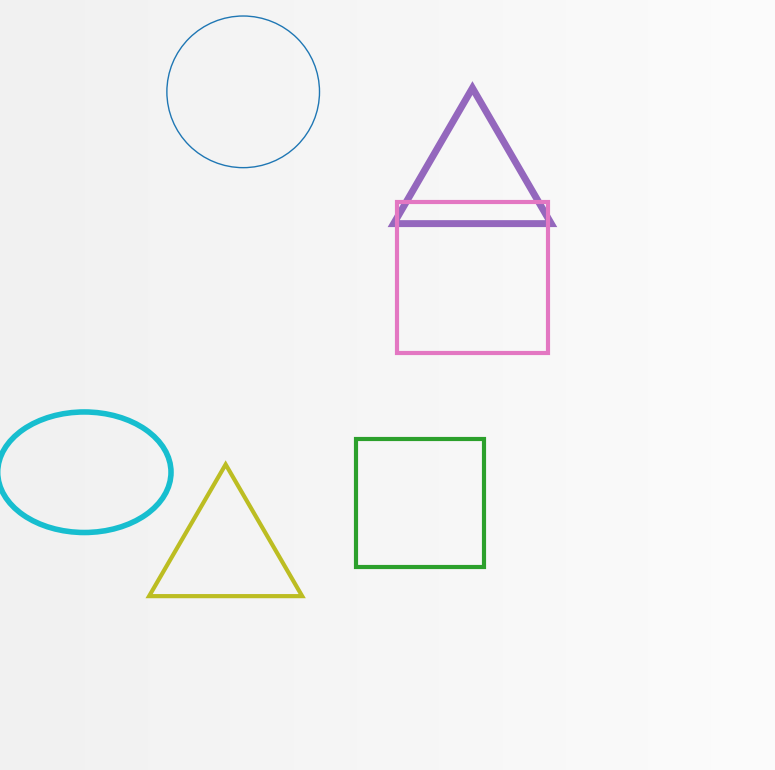[{"shape": "circle", "thickness": 0.5, "radius": 0.49, "center": [0.314, 0.881]}, {"shape": "square", "thickness": 1.5, "radius": 0.41, "center": [0.542, 0.347]}, {"shape": "triangle", "thickness": 2.5, "radius": 0.59, "center": [0.61, 0.768]}, {"shape": "square", "thickness": 1.5, "radius": 0.49, "center": [0.61, 0.64]}, {"shape": "triangle", "thickness": 1.5, "radius": 0.57, "center": [0.291, 0.283]}, {"shape": "oval", "thickness": 2, "radius": 0.56, "center": [0.109, 0.387]}]